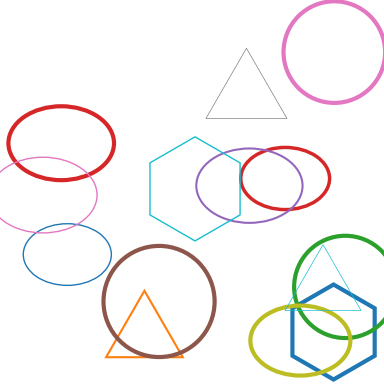[{"shape": "oval", "thickness": 1, "radius": 0.57, "center": [0.175, 0.339]}, {"shape": "hexagon", "thickness": 3, "radius": 0.62, "center": [0.866, 0.138]}, {"shape": "triangle", "thickness": 1.5, "radius": 0.58, "center": [0.375, 0.13]}, {"shape": "circle", "thickness": 3, "radius": 0.66, "center": [0.897, 0.255]}, {"shape": "oval", "thickness": 3, "radius": 0.69, "center": [0.159, 0.628]}, {"shape": "oval", "thickness": 2.5, "radius": 0.58, "center": [0.741, 0.536]}, {"shape": "oval", "thickness": 1.5, "radius": 0.69, "center": [0.648, 0.518]}, {"shape": "circle", "thickness": 3, "radius": 0.72, "center": [0.413, 0.217]}, {"shape": "circle", "thickness": 3, "radius": 0.66, "center": [0.868, 0.865]}, {"shape": "oval", "thickness": 1, "radius": 0.7, "center": [0.112, 0.493]}, {"shape": "triangle", "thickness": 0.5, "radius": 0.61, "center": [0.64, 0.753]}, {"shape": "oval", "thickness": 3, "radius": 0.65, "center": [0.78, 0.115]}, {"shape": "triangle", "thickness": 0.5, "radius": 0.57, "center": [0.839, 0.25]}, {"shape": "hexagon", "thickness": 1, "radius": 0.68, "center": [0.507, 0.509]}]